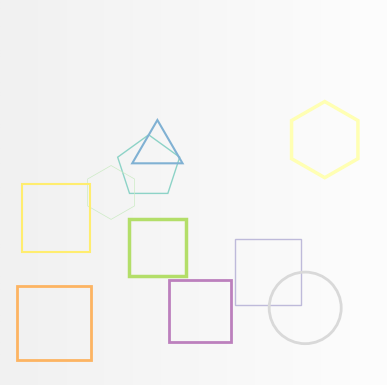[{"shape": "pentagon", "thickness": 1, "radius": 0.42, "center": [0.384, 0.566]}, {"shape": "hexagon", "thickness": 2.5, "radius": 0.49, "center": [0.838, 0.637]}, {"shape": "square", "thickness": 1, "radius": 0.43, "center": [0.692, 0.293]}, {"shape": "triangle", "thickness": 1.5, "radius": 0.37, "center": [0.406, 0.613]}, {"shape": "square", "thickness": 2, "radius": 0.48, "center": [0.14, 0.161]}, {"shape": "square", "thickness": 2.5, "radius": 0.37, "center": [0.407, 0.357]}, {"shape": "circle", "thickness": 2, "radius": 0.46, "center": [0.788, 0.2]}, {"shape": "square", "thickness": 2, "radius": 0.4, "center": [0.516, 0.193]}, {"shape": "hexagon", "thickness": 0.5, "radius": 0.35, "center": [0.287, 0.5]}, {"shape": "square", "thickness": 1.5, "radius": 0.44, "center": [0.144, 0.433]}]